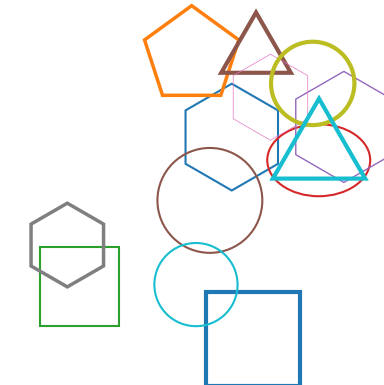[{"shape": "hexagon", "thickness": 1.5, "radius": 0.69, "center": [0.602, 0.644]}, {"shape": "square", "thickness": 3, "radius": 0.61, "center": [0.657, 0.12]}, {"shape": "pentagon", "thickness": 2.5, "radius": 0.64, "center": [0.498, 0.857]}, {"shape": "square", "thickness": 1.5, "radius": 0.52, "center": [0.206, 0.256]}, {"shape": "oval", "thickness": 1.5, "radius": 0.67, "center": [0.828, 0.584]}, {"shape": "hexagon", "thickness": 1, "radius": 0.72, "center": [0.893, 0.67]}, {"shape": "circle", "thickness": 1.5, "radius": 0.68, "center": [0.545, 0.479]}, {"shape": "triangle", "thickness": 3, "radius": 0.52, "center": [0.665, 0.863]}, {"shape": "hexagon", "thickness": 0.5, "radius": 0.56, "center": [0.703, 0.747]}, {"shape": "hexagon", "thickness": 2.5, "radius": 0.54, "center": [0.175, 0.364]}, {"shape": "circle", "thickness": 3, "radius": 0.54, "center": [0.812, 0.783]}, {"shape": "triangle", "thickness": 3, "radius": 0.69, "center": [0.829, 0.605]}, {"shape": "circle", "thickness": 1.5, "radius": 0.54, "center": [0.509, 0.261]}]